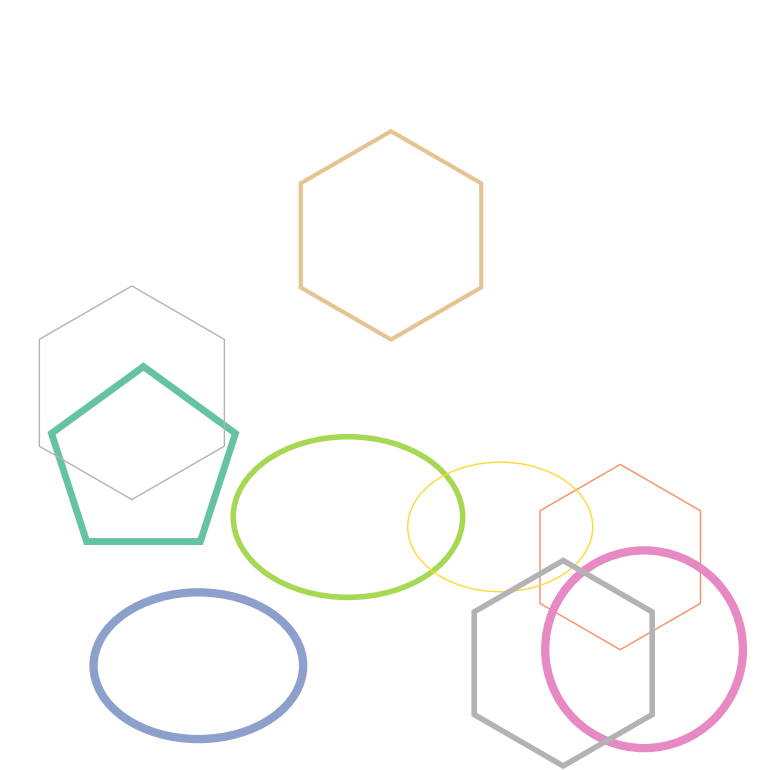[{"shape": "pentagon", "thickness": 2.5, "radius": 0.63, "center": [0.186, 0.398]}, {"shape": "hexagon", "thickness": 0.5, "radius": 0.6, "center": [0.805, 0.277]}, {"shape": "oval", "thickness": 3, "radius": 0.68, "center": [0.258, 0.135]}, {"shape": "circle", "thickness": 3, "radius": 0.64, "center": [0.836, 0.157]}, {"shape": "oval", "thickness": 2, "radius": 0.75, "center": [0.452, 0.329]}, {"shape": "oval", "thickness": 0.5, "radius": 0.6, "center": [0.65, 0.316]}, {"shape": "hexagon", "thickness": 1.5, "radius": 0.68, "center": [0.508, 0.694]}, {"shape": "hexagon", "thickness": 2, "radius": 0.67, "center": [0.731, 0.139]}, {"shape": "hexagon", "thickness": 0.5, "radius": 0.69, "center": [0.171, 0.49]}]